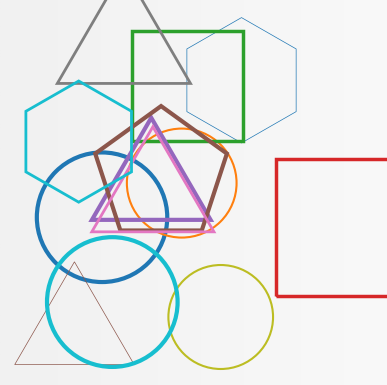[{"shape": "hexagon", "thickness": 0.5, "radius": 0.81, "center": [0.623, 0.792]}, {"shape": "circle", "thickness": 3, "radius": 0.84, "center": [0.263, 0.436]}, {"shape": "circle", "thickness": 1.5, "radius": 0.71, "center": [0.469, 0.524]}, {"shape": "square", "thickness": 2.5, "radius": 0.71, "center": [0.484, 0.776]}, {"shape": "square", "thickness": 2.5, "radius": 0.89, "center": [0.89, 0.409]}, {"shape": "triangle", "thickness": 3, "radius": 0.88, "center": [0.39, 0.517]}, {"shape": "pentagon", "thickness": 3, "radius": 0.89, "center": [0.416, 0.546]}, {"shape": "triangle", "thickness": 0.5, "radius": 0.89, "center": [0.192, 0.142]}, {"shape": "triangle", "thickness": 2, "radius": 0.91, "center": [0.395, 0.489]}, {"shape": "triangle", "thickness": 2, "radius": 0.99, "center": [0.32, 0.882]}, {"shape": "circle", "thickness": 1.5, "radius": 0.68, "center": [0.57, 0.177]}, {"shape": "hexagon", "thickness": 2, "radius": 0.79, "center": [0.203, 0.632]}, {"shape": "circle", "thickness": 3, "radius": 0.84, "center": [0.29, 0.215]}]